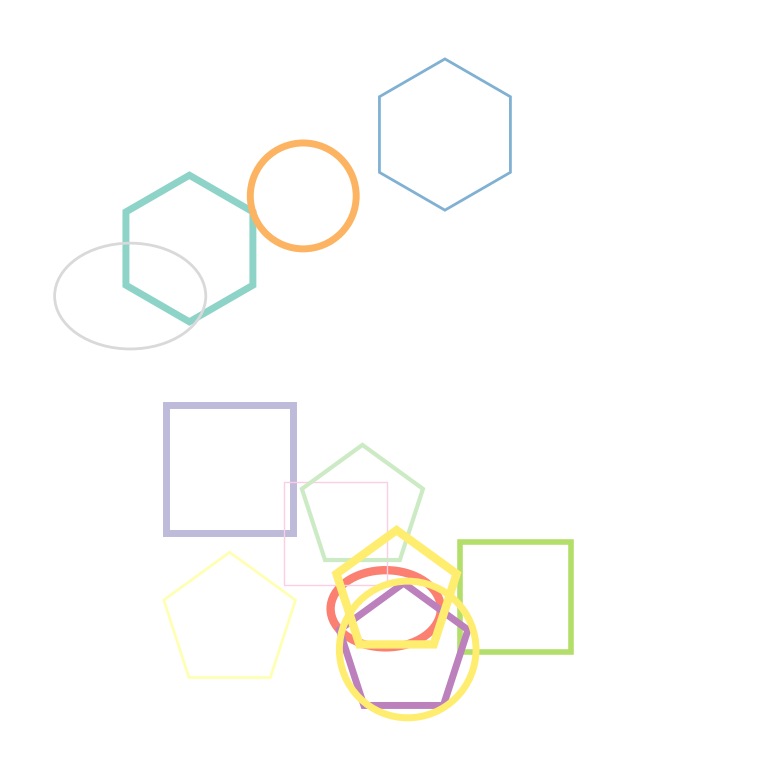[{"shape": "hexagon", "thickness": 2.5, "radius": 0.48, "center": [0.246, 0.677]}, {"shape": "pentagon", "thickness": 1, "radius": 0.45, "center": [0.298, 0.193]}, {"shape": "square", "thickness": 2.5, "radius": 0.41, "center": [0.298, 0.391]}, {"shape": "oval", "thickness": 3, "radius": 0.36, "center": [0.501, 0.209]}, {"shape": "hexagon", "thickness": 1, "radius": 0.49, "center": [0.578, 0.825]}, {"shape": "circle", "thickness": 2.5, "radius": 0.34, "center": [0.394, 0.746]}, {"shape": "square", "thickness": 2, "radius": 0.36, "center": [0.67, 0.225]}, {"shape": "square", "thickness": 0.5, "radius": 0.33, "center": [0.436, 0.308]}, {"shape": "oval", "thickness": 1, "radius": 0.49, "center": [0.169, 0.616]}, {"shape": "pentagon", "thickness": 2.5, "radius": 0.44, "center": [0.524, 0.155]}, {"shape": "pentagon", "thickness": 1.5, "radius": 0.41, "center": [0.471, 0.34]}, {"shape": "circle", "thickness": 2.5, "radius": 0.44, "center": [0.529, 0.157]}, {"shape": "pentagon", "thickness": 3, "radius": 0.41, "center": [0.515, 0.229]}]